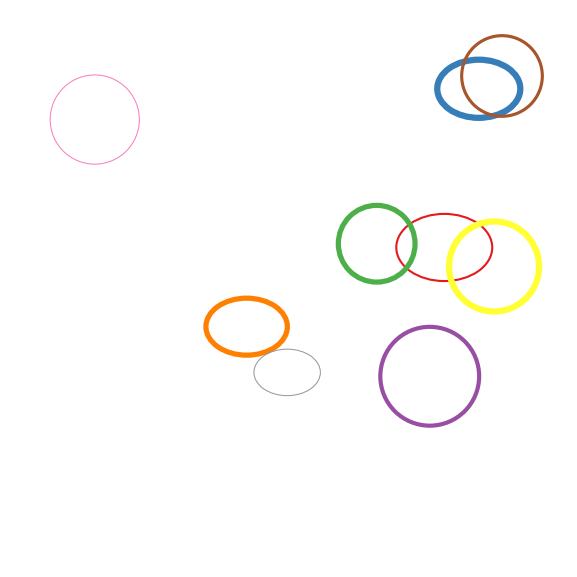[{"shape": "oval", "thickness": 1, "radius": 0.42, "center": [0.769, 0.571]}, {"shape": "oval", "thickness": 3, "radius": 0.36, "center": [0.829, 0.845]}, {"shape": "circle", "thickness": 2.5, "radius": 0.33, "center": [0.652, 0.577]}, {"shape": "circle", "thickness": 2, "radius": 0.43, "center": [0.744, 0.348]}, {"shape": "oval", "thickness": 2.5, "radius": 0.35, "center": [0.427, 0.433]}, {"shape": "circle", "thickness": 3, "radius": 0.39, "center": [0.856, 0.538]}, {"shape": "circle", "thickness": 1.5, "radius": 0.35, "center": [0.869, 0.868]}, {"shape": "circle", "thickness": 0.5, "radius": 0.39, "center": [0.164, 0.792]}, {"shape": "oval", "thickness": 0.5, "radius": 0.29, "center": [0.497, 0.354]}]